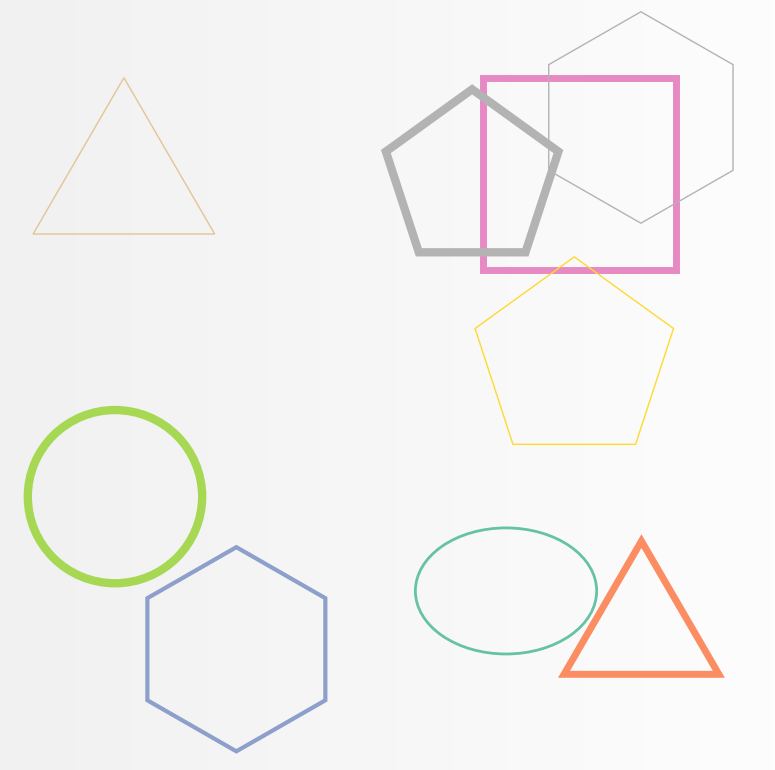[{"shape": "oval", "thickness": 1, "radius": 0.58, "center": [0.653, 0.233]}, {"shape": "triangle", "thickness": 2.5, "radius": 0.58, "center": [0.828, 0.182]}, {"shape": "hexagon", "thickness": 1.5, "radius": 0.66, "center": [0.305, 0.157]}, {"shape": "square", "thickness": 2.5, "radius": 0.62, "center": [0.748, 0.774]}, {"shape": "circle", "thickness": 3, "radius": 0.56, "center": [0.148, 0.355]}, {"shape": "pentagon", "thickness": 0.5, "radius": 0.67, "center": [0.741, 0.532]}, {"shape": "triangle", "thickness": 0.5, "radius": 0.68, "center": [0.16, 0.764]}, {"shape": "hexagon", "thickness": 0.5, "radius": 0.69, "center": [0.827, 0.847]}, {"shape": "pentagon", "thickness": 3, "radius": 0.59, "center": [0.609, 0.767]}]